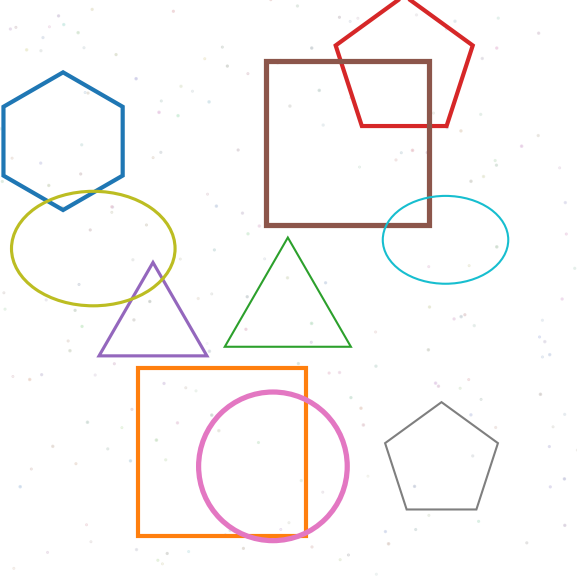[{"shape": "hexagon", "thickness": 2, "radius": 0.6, "center": [0.109, 0.755]}, {"shape": "square", "thickness": 2, "radius": 0.73, "center": [0.384, 0.216]}, {"shape": "triangle", "thickness": 1, "radius": 0.63, "center": [0.498, 0.462]}, {"shape": "pentagon", "thickness": 2, "radius": 0.62, "center": [0.7, 0.882]}, {"shape": "triangle", "thickness": 1.5, "radius": 0.54, "center": [0.265, 0.437]}, {"shape": "square", "thickness": 2.5, "radius": 0.71, "center": [0.602, 0.752]}, {"shape": "circle", "thickness": 2.5, "radius": 0.64, "center": [0.473, 0.192]}, {"shape": "pentagon", "thickness": 1, "radius": 0.51, "center": [0.765, 0.2]}, {"shape": "oval", "thickness": 1.5, "radius": 0.71, "center": [0.162, 0.569]}, {"shape": "oval", "thickness": 1, "radius": 0.54, "center": [0.771, 0.584]}]